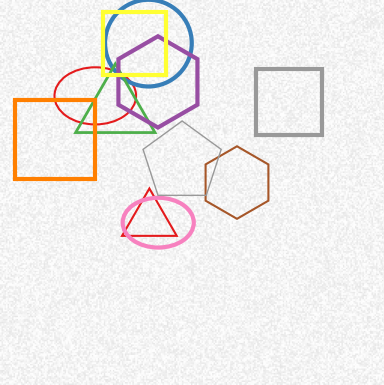[{"shape": "triangle", "thickness": 1.5, "radius": 0.41, "center": [0.388, 0.428]}, {"shape": "oval", "thickness": 1.5, "radius": 0.53, "center": [0.248, 0.751]}, {"shape": "circle", "thickness": 3, "radius": 0.56, "center": [0.386, 0.888]}, {"shape": "triangle", "thickness": 2, "radius": 0.59, "center": [0.3, 0.715]}, {"shape": "hexagon", "thickness": 3, "radius": 0.59, "center": [0.41, 0.787]}, {"shape": "square", "thickness": 3, "radius": 0.51, "center": [0.143, 0.639]}, {"shape": "square", "thickness": 3, "radius": 0.41, "center": [0.35, 0.888]}, {"shape": "hexagon", "thickness": 1.5, "radius": 0.47, "center": [0.616, 0.526]}, {"shape": "oval", "thickness": 3, "radius": 0.46, "center": [0.411, 0.422]}, {"shape": "square", "thickness": 3, "radius": 0.43, "center": [0.751, 0.734]}, {"shape": "pentagon", "thickness": 1, "radius": 0.53, "center": [0.473, 0.579]}]